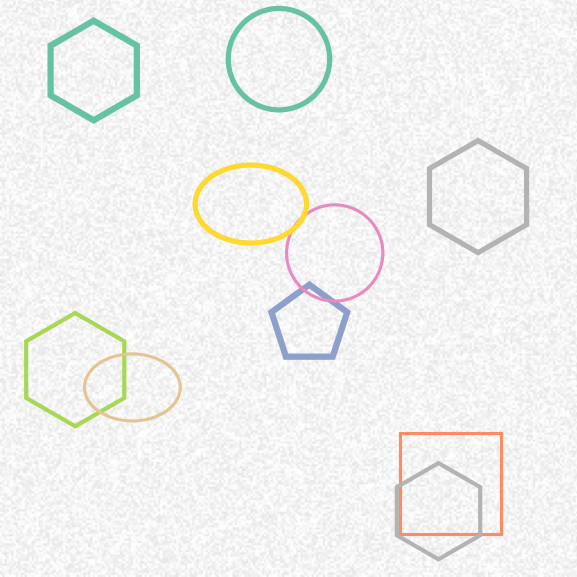[{"shape": "circle", "thickness": 2.5, "radius": 0.44, "center": [0.483, 0.897]}, {"shape": "hexagon", "thickness": 3, "radius": 0.43, "center": [0.162, 0.877]}, {"shape": "square", "thickness": 1.5, "radius": 0.43, "center": [0.78, 0.162]}, {"shape": "pentagon", "thickness": 3, "radius": 0.34, "center": [0.536, 0.437]}, {"shape": "circle", "thickness": 1.5, "radius": 0.42, "center": [0.58, 0.561]}, {"shape": "hexagon", "thickness": 2, "radius": 0.49, "center": [0.13, 0.359]}, {"shape": "oval", "thickness": 2.5, "radius": 0.48, "center": [0.434, 0.646]}, {"shape": "oval", "thickness": 1.5, "radius": 0.41, "center": [0.229, 0.328]}, {"shape": "hexagon", "thickness": 2.5, "radius": 0.49, "center": [0.828, 0.659]}, {"shape": "hexagon", "thickness": 2, "radius": 0.42, "center": [0.759, 0.114]}]